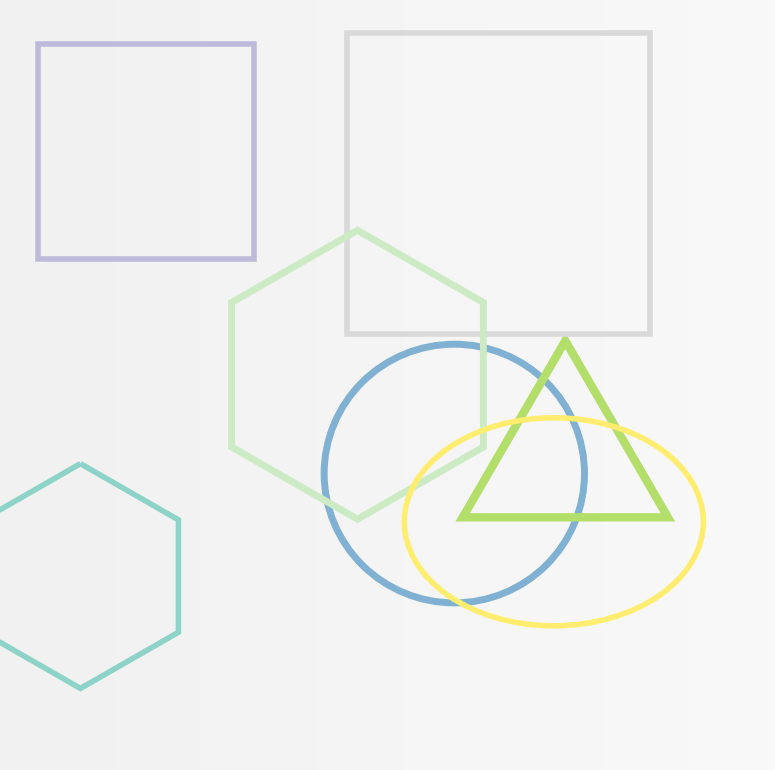[{"shape": "hexagon", "thickness": 2, "radius": 0.73, "center": [0.104, 0.252]}, {"shape": "square", "thickness": 2, "radius": 0.7, "center": [0.188, 0.803]}, {"shape": "circle", "thickness": 2.5, "radius": 0.84, "center": [0.586, 0.385]}, {"shape": "triangle", "thickness": 3, "radius": 0.76, "center": [0.729, 0.405]}, {"shape": "square", "thickness": 2, "radius": 0.98, "center": [0.643, 0.761]}, {"shape": "hexagon", "thickness": 2.5, "radius": 0.94, "center": [0.461, 0.513]}, {"shape": "oval", "thickness": 2, "radius": 0.96, "center": [0.715, 0.322]}]